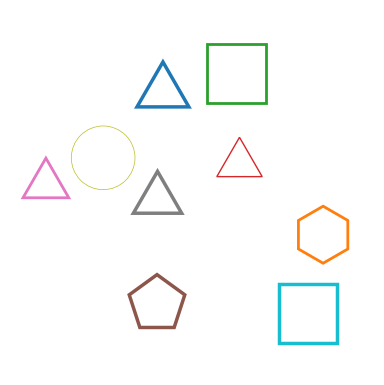[{"shape": "triangle", "thickness": 2.5, "radius": 0.39, "center": [0.423, 0.761]}, {"shape": "hexagon", "thickness": 2, "radius": 0.37, "center": [0.839, 0.39]}, {"shape": "square", "thickness": 2, "radius": 0.38, "center": [0.615, 0.808]}, {"shape": "triangle", "thickness": 1, "radius": 0.34, "center": [0.622, 0.575]}, {"shape": "pentagon", "thickness": 2.5, "radius": 0.38, "center": [0.408, 0.211]}, {"shape": "triangle", "thickness": 2, "radius": 0.34, "center": [0.119, 0.521]}, {"shape": "triangle", "thickness": 2.5, "radius": 0.36, "center": [0.409, 0.482]}, {"shape": "circle", "thickness": 0.5, "radius": 0.41, "center": [0.268, 0.59]}, {"shape": "square", "thickness": 2.5, "radius": 0.38, "center": [0.8, 0.185]}]